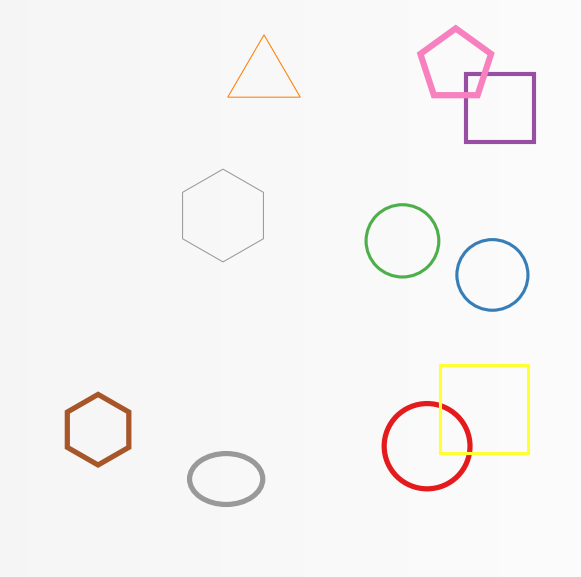[{"shape": "circle", "thickness": 2.5, "radius": 0.37, "center": [0.735, 0.226]}, {"shape": "circle", "thickness": 1.5, "radius": 0.31, "center": [0.847, 0.523]}, {"shape": "circle", "thickness": 1.5, "radius": 0.31, "center": [0.692, 0.582]}, {"shape": "square", "thickness": 2, "radius": 0.3, "center": [0.86, 0.812]}, {"shape": "triangle", "thickness": 0.5, "radius": 0.36, "center": [0.454, 0.867]}, {"shape": "square", "thickness": 1.5, "radius": 0.38, "center": [0.833, 0.291]}, {"shape": "hexagon", "thickness": 2.5, "radius": 0.31, "center": [0.169, 0.255]}, {"shape": "pentagon", "thickness": 3, "radius": 0.32, "center": [0.784, 0.886]}, {"shape": "hexagon", "thickness": 0.5, "radius": 0.4, "center": [0.384, 0.626]}, {"shape": "oval", "thickness": 2.5, "radius": 0.31, "center": [0.389, 0.17]}]